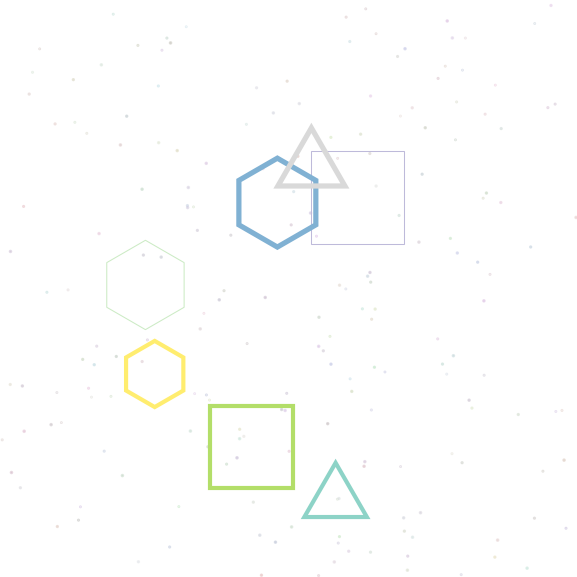[{"shape": "triangle", "thickness": 2, "radius": 0.31, "center": [0.581, 0.135]}, {"shape": "square", "thickness": 0.5, "radius": 0.4, "center": [0.619, 0.658]}, {"shape": "hexagon", "thickness": 2.5, "radius": 0.38, "center": [0.48, 0.648]}, {"shape": "square", "thickness": 2, "radius": 0.36, "center": [0.435, 0.225]}, {"shape": "triangle", "thickness": 2.5, "radius": 0.34, "center": [0.539, 0.711]}, {"shape": "hexagon", "thickness": 0.5, "radius": 0.39, "center": [0.252, 0.506]}, {"shape": "hexagon", "thickness": 2, "radius": 0.29, "center": [0.268, 0.352]}]